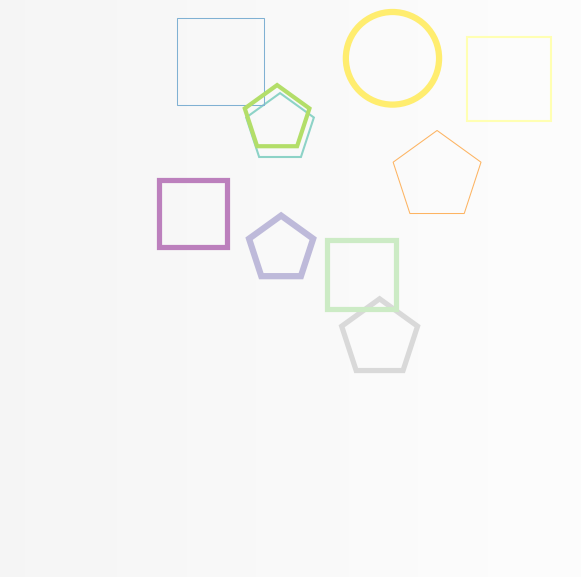[{"shape": "pentagon", "thickness": 1, "radius": 0.31, "center": [0.482, 0.777]}, {"shape": "square", "thickness": 1, "radius": 0.36, "center": [0.875, 0.862]}, {"shape": "pentagon", "thickness": 3, "radius": 0.29, "center": [0.484, 0.568]}, {"shape": "square", "thickness": 0.5, "radius": 0.38, "center": [0.379, 0.892]}, {"shape": "pentagon", "thickness": 0.5, "radius": 0.4, "center": [0.752, 0.694]}, {"shape": "pentagon", "thickness": 2, "radius": 0.29, "center": [0.477, 0.793]}, {"shape": "pentagon", "thickness": 2.5, "radius": 0.34, "center": [0.653, 0.413]}, {"shape": "square", "thickness": 2.5, "radius": 0.29, "center": [0.333, 0.629]}, {"shape": "square", "thickness": 2.5, "radius": 0.3, "center": [0.622, 0.524]}, {"shape": "circle", "thickness": 3, "radius": 0.4, "center": [0.675, 0.898]}]